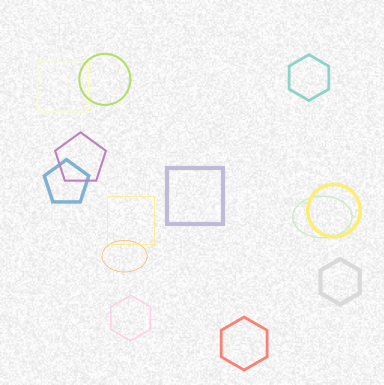[{"shape": "hexagon", "thickness": 2, "radius": 0.3, "center": [0.802, 0.798]}, {"shape": "square", "thickness": 1, "radius": 0.33, "center": [0.163, 0.777]}, {"shape": "square", "thickness": 3, "radius": 0.36, "center": [0.506, 0.49]}, {"shape": "hexagon", "thickness": 2, "radius": 0.34, "center": [0.634, 0.108]}, {"shape": "pentagon", "thickness": 2.5, "radius": 0.3, "center": [0.173, 0.525]}, {"shape": "oval", "thickness": 0.5, "radius": 0.29, "center": [0.324, 0.335]}, {"shape": "circle", "thickness": 1.5, "radius": 0.33, "center": [0.272, 0.794]}, {"shape": "hexagon", "thickness": 1, "radius": 0.3, "center": [0.339, 0.174]}, {"shape": "hexagon", "thickness": 3, "radius": 0.29, "center": [0.884, 0.268]}, {"shape": "pentagon", "thickness": 1.5, "radius": 0.35, "center": [0.209, 0.587]}, {"shape": "oval", "thickness": 1, "radius": 0.39, "center": [0.837, 0.436]}, {"shape": "circle", "thickness": 2.5, "radius": 0.34, "center": [0.867, 0.453]}, {"shape": "square", "thickness": 0.5, "radius": 0.31, "center": [0.34, 0.429]}]